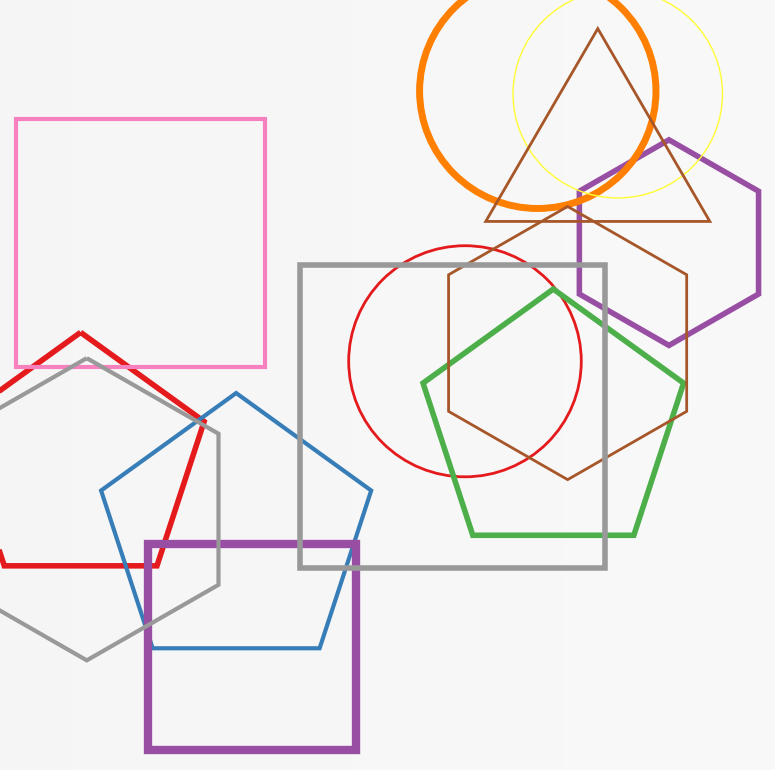[{"shape": "pentagon", "thickness": 2, "radius": 0.84, "center": [0.104, 0.401]}, {"shape": "circle", "thickness": 1, "radius": 0.75, "center": [0.6, 0.531]}, {"shape": "pentagon", "thickness": 1.5, "radius": 0.92, "center": [0.305, 0.306]}, {"shape": "pentagon", "thickness": 2, "radius": 0.88, "center": [0.714, 0.448]}, {"shape": "square", "thickness": 3, "radius": 0.67, "center": [0.325, 0.16]}, {"shape": "hexagon", "thickness": 2, "radius": 0.67, "center": [0.863, 0.685]}, {"shape": "circle", "thickness": 2.5, "radius": 0.76, "center": [0.694, 0.882]}, {"shape": "circle", "thickness": 0.5, "radius": 0.68, "center": [0.797, 0.878]}, {"shape": "hexagon", "thickness": 1, "radius": 0.89, "center": [0.732, 0.554]}, {"shape": "triangle", "thickness": 1, "radius": 0.83, "center": [0.771, 0.796]}, {"shape": "square", "thickness": 1.5, "radius": 0.81, "center": [0.181, 0.684]}, {"shape": "hexagon", "thickness": 1.5, "radius": 0.98, "center": [0.112, 0.339]}, {"shape": "square", "thickness": 2, "radius": 0.98, "center": [0.584, 0.46]}]